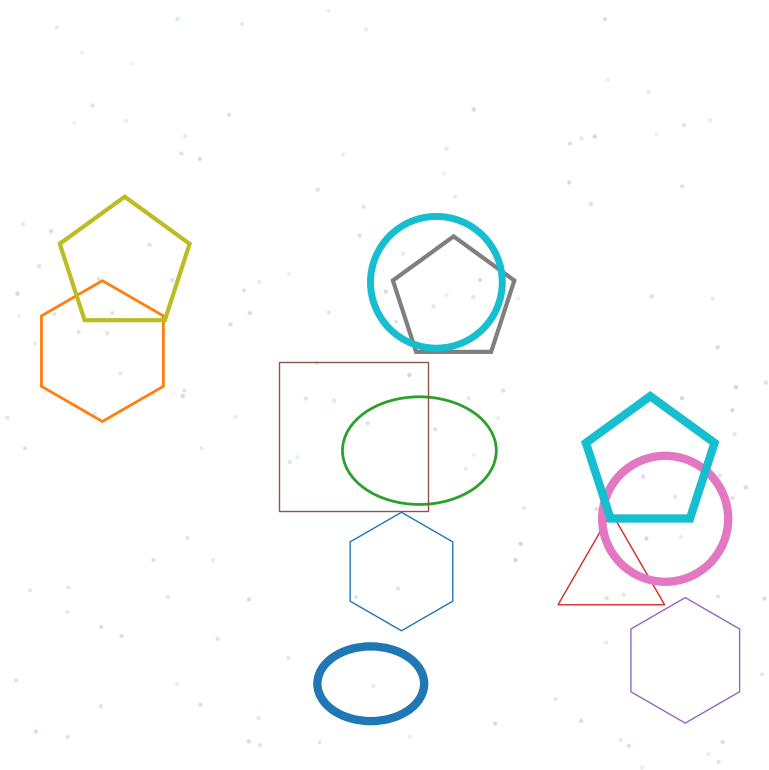[{"shape": "hexagon", "thickness": 0.5, "radius": 0.38, "center": [0.521, 0.258]}, {"shape": "oval", "thickness": 3, "radius": 0.35, "center": [0.482, 0.112]}, {"shape": "hexagon", "thickness": 1, "radius": 0.46, "center": [0.133, 0.544]}, {"shape": "oval", "thickness": 1, "radius": 0.5, "center": [0.545, 0.415]}, {"shape": "triangle", "thickness": 0.5, "radius": 0.4, "center": [0.794, 0.255]}, {"shape": "hexagon", "thickness": 0.5, "radius": 0.41, "center": [0.89, 0.142]}, {"shape": "square", "thickness": 0.5, "radius": 0.48, "center": [0.459, 0.433]}, {"shape": "circle", "thickness": 3, "radius": 0.41, "center": [0.864, 0.326]}, {"shape": "pentagon", "thickness": 1.5, "radius": 0.41, "center": [0.589, 0.61]}, {"shape": "pentagon", "thickness": 1.5, "radius": 0.44, "center": [0.162, 0.656]}, {"shape": "circle", "thickness": 2.5, "radius": 0.43, "center": [0.567, 0.633]}, {"shape": "pentagon", "thickness": 3, "radius": 0.44, "center": [0.844, 0.398]}]